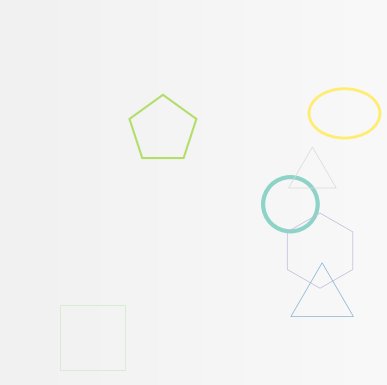[{"shape": "circle", "thickness": 3, "radius": 0.35, "center": [0.749, 0.469]}, {"shape": "hexagon", "thickness": 0.5, "radius": 0.49, "center": [0.826, 0.349]}, {"shape": "triangle", "thickness": 0.5, "radius": 0.47, "center": [0.831, 0.224]}, {"shape": "pentagon", "thickness": 1.5, "radius": 0.45, "center": [0.42, 0.663]}, {"shape": "triangle", "thickness": 0.5, "radius": 0.36, "center": [0.806, 0.547]}, {"shape": "square", "thickness": 0.5, "radius": 0.42, "center": [0.239, 0.124]}, {"shape": "oval", "thickness": 2, "radius": 0.46, "center": [0.889, 0.705]}]